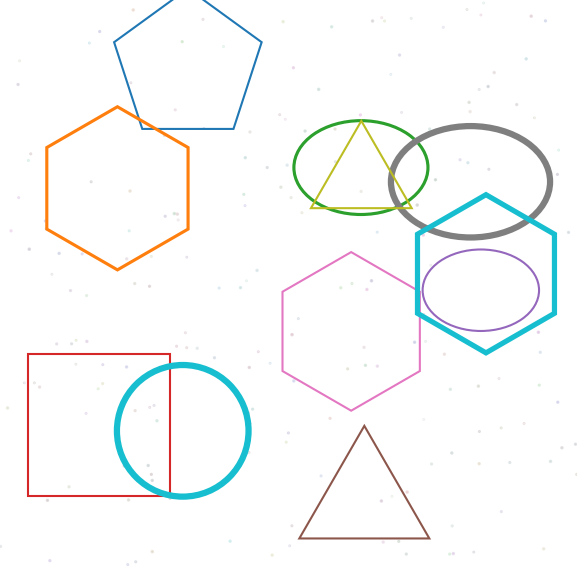[{"shape": "pentagon", "thickness": 1, "radius": 0.67, "center": [0.325, 0.885]}, {"shape": "hexagon", "thickness": 1.5, "radius": 0.71, "center": [0.203, 0.673]}, {"shape": "oval", "thickness": 1.5, "radius": 0.58, "center": [0.625, 0.709]}, {"shape": "square", "thickness": 1, "radius": 0.61, "center": [0.172, 0.263]}, {"shape": "oval", "thickness": 1, "radius": 0.5, "center": [0.833, 0.497]}, {"shape": "triangle", "thickness": 1, "radius": 0.65, "center": [0.631, 0.132]}, {"shape": "hexagon", "thickness": 1, "radius": 0.69, "center": [0.608, 0.425]}, {"shape": "oval", "thickness": 3, "radius": 0.69, "center": [0.815, 0.684]}, {"shape": "triangle", "thickness": 1, "radius": 0.5, "center": [0.626, 0.689]}, {"shape": "circle", "thickness": 3, "radius": 0.57, "center": [0.316, 0.253]}, {"shape": "hexagon", "thickness": 2.5, "radius": 0.68, "center": [0.842, 0.525]}]